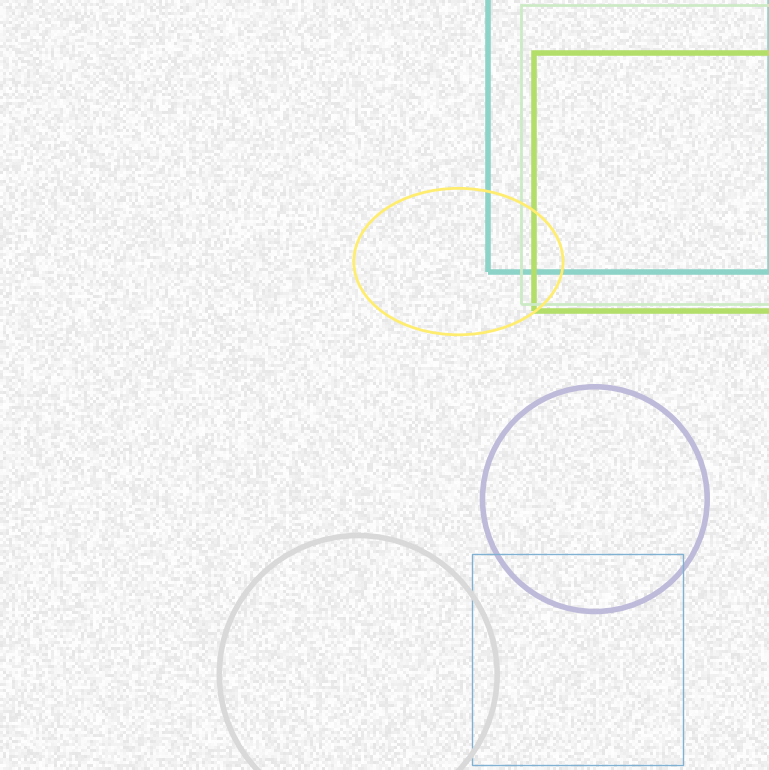[{"shape": "square", "thickness": 2, "radius": 0.92, "center": [0.816, 0.83]}, {"shape": "circle", "thickness": 2, "radius": 0.73, "center": [0.773, 0.352]}, {"shape": "square", "thickness": 0.5, "radius": 0.69, "center": [0.75, 0.144]}, {"shape": "square", "thickness": 2, "radius": 0.84, "center": [0.86, 0.764]}, {"shape": "circle", "thickness": 2, "radius": 0.9, "center": [0.465, 0.124]}, {"shape": "square", "thickness": 1, "radius": 0.97, "center": [0.87, 0.8]}, {"shape": "oval", "thickness": 1, "radius": 0.68, "center": [0.595, 0.66]}]